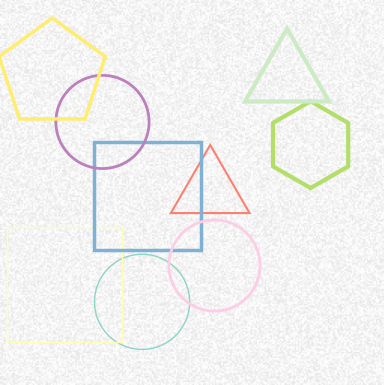[{"shape": "circle", "thickness": 1, "radius": 0.62, "center": [0.369, 0.216]}, {"shape": "square", "thickness": 1, "radius": 0.75, "center": [0.167, 0.262]}, {"shape": "triangle", "thickness": 1.5, "radius": 0.59, "center": [0.546, 0.506]}, {"shape": "square", "thickness": 2.5, "radius": 0.7, "center": [0.384, 0.491]}, {"shape": "hexagon", "thickness": 3, "radius": 0.56, "center": [0.807, 0.624]}, {"shape": "circle", "thickness": 2, "radius": 0.59, "center": [0.557, 0.31]}, {"shape": "circle", "thickness": 2, "radius": 0.61, "center": [0.266, 0.683]}, {"shape": "triangle", "thickness": 3, "radius": 0.63, "center": [0.746, 0.8]}, {"shape": "pentagon", "thickness": 2.5, "radius": 0.72, "center": [0.136, 0.808]}]